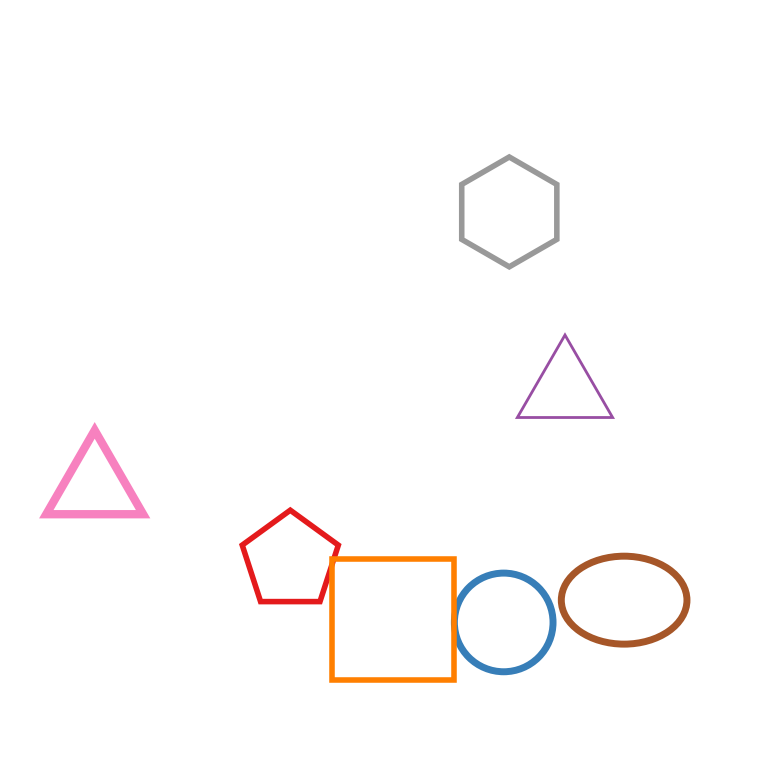[{"shape": "pentagon", "thickness": 2, "radius": 0.33, "center": [0.377, 0.272]}, {"shape": "circle", "thickness": 2.5, "radius": 0.32, "center": [0.654, 0.192]}, {"shape": "triangle", "thickness": 1, "radius": 0.36, "center": [0.734, 0.494]}, {"shape": "square", "thickness": 2, "radius": 0.39, "center": [0.511, 0.196]}, {"shape": "oval", "thickness": 2.5, "radius": 0.41, "center": [0.811, 0.221]}, {"shape": "triangle", "thickness": 3, "radius": 0.36, "center": [0.123, 0.368]}, {"shape": "hexagon", "thickness": 2, "radius": 0.36, "center": [0.661, 0.725]}]